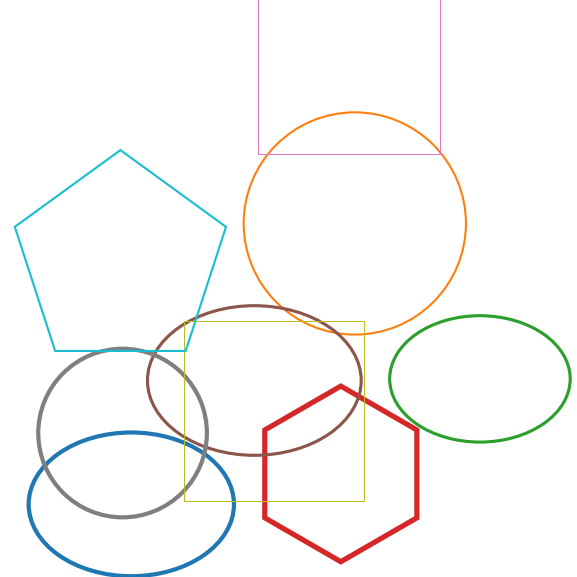[{"shape": "oval", "thickness": 2, "radius": 0.89, "center": [0.227, 0.126]}, {"shape": "circle", "thickness": 1, "radius": 0.96, "center": [0.614, 0.612]}, {"shape": "oval", "thickness": 1.5, "radius": 0.78, "center": [0.831, 0.343]}, {"shape": "hexagon", "thickness": 2.5, "radius": 0.76, "center": [0.59, 0.179]}, {"shape": "oval", "thickness": 1.5, "radius": 0.93, "center": [0.44, 0.34]}, {"shape": "square", "thickness": 0.5, "radius": 0.79, "center": [0.605, 0.889]}, {"shape": "circle", "thickness": 2, "radius": 0.73, "center": [0.212, 0.249]}, {"shape": "square", "thickness": 0.5, "radius": 0.78, "center": [0.475, 0.288]}, {"shape": "pentagon", "thickness": 1, "radius": 0.96, "center": [0.208, 0.547]}]